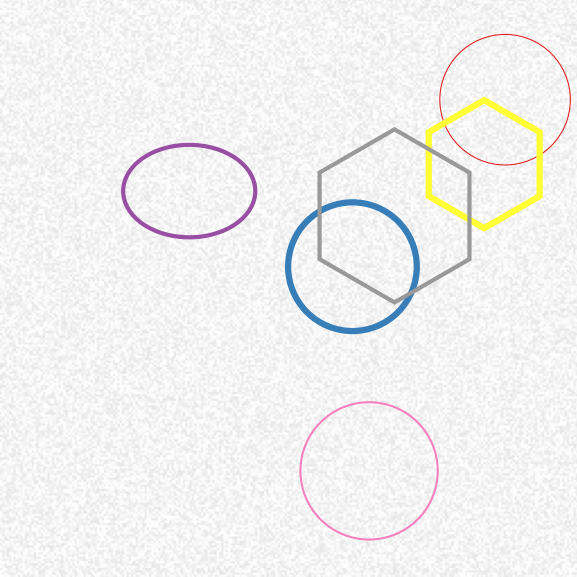[{"shape": "circle", "thickness": 0.5, "radius": 0.57, "center": [0.875, 0.827]}, {"shape": "circle", "thickness": 3, "radius": 0.56, "center": [0.61, 0.537]}, {"shape": "oval", "thickness": 2, "radius": 0.57, "center": [0.328, 0.668]}, {"shape": "hexagon", "thickness": 3, "radius": 0.55, "center": [0.838, 0.715]}, {"shape": "circle", "thickness": 1, "radius": 0.59, "center": [0.639, 0.184]}, {"shape": "hexagon", "thickness": 2, "radius": 0.75, "center": [0.683, 0.625]}]